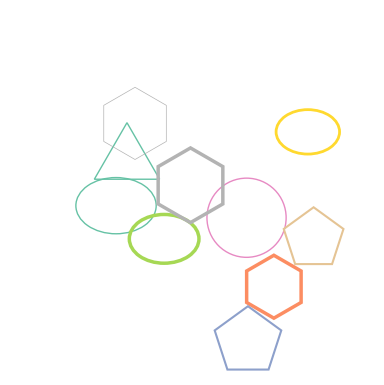[{"shape": "oval", "thickness": 1, "radius": 0.52, "center": [0.301, 0.466]}, {"shape": "triangle", "thickness": 1, "radius": 0.49, "center": [0.33, 0.583]}, {"shape": "hexagon", "thickness": 2.5, "radius": 0.41, "center": [0.711, 0.255]}, {"shape": "pentagon", "thickness": 1.5, "radius": 0.45, "center": [0.644, 0.114]}, {"shape": "circle", "thickness": 1, "radius": 0.51, "center": [0.64, 0.434]}, {"shape": "oval", "thickness": 2.5, "radius": 0.45, "center": [0.426, 0.38]}, {"shape": "oval", "thickness": 2, "radius": 0.41, "center": [0.8, 0.658]}, {"shape": "pentagon", "thickness": 1.5, "radius": 0.41, "center": [0.815, 0.38]}, {"shape": "hexagon", "thickness": 2.5, "radius": 0.48, "center": [0.495, 0.519]}, {"shape": "hexagon", "thickness": 0.5, "radius": 0.47, "center": [0.351, 0.679]}]